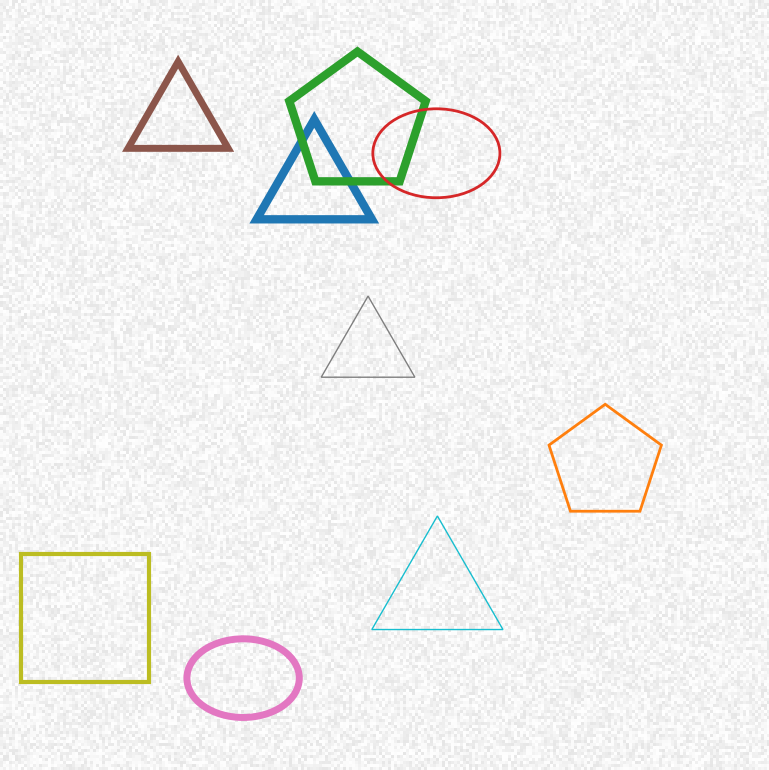[{"shape": "triangle", "thickness": 3, "radius": 0.43, "center": [0.408, 0.758]}, {"shape": "pentagon", "thickness": 1, "radius": 0.38, "center": [0.786, 0.398]}, {"shape": "pentagon", "thickness": 3, "radius": 0.47, "center": [0.464, 0.84]}, {"shape": "oval", "thickness": 1, "radius": 0.41, "center": [0.567, 0.801]}, {"shape": "triangle", "thickness": 2.5, "radius": 0.38, "center": [0.231, 0.845]}, {"shape": "oval", "thickness": 2.5, "radius": 0.36, "center": [0.316, 0.119]}, {"shape": "triangle", "thickness": 0.5, "radius": 0.35, "center": [0.478, 0.545]}, {"shape": "square", "thickness": 1.5, "radius": 0.42, "center": [0.11, 0.198]}, {"shape": "triangle", "thickness": 0.5, "radius": 0.49, "center": [0.568, 0.232]}]